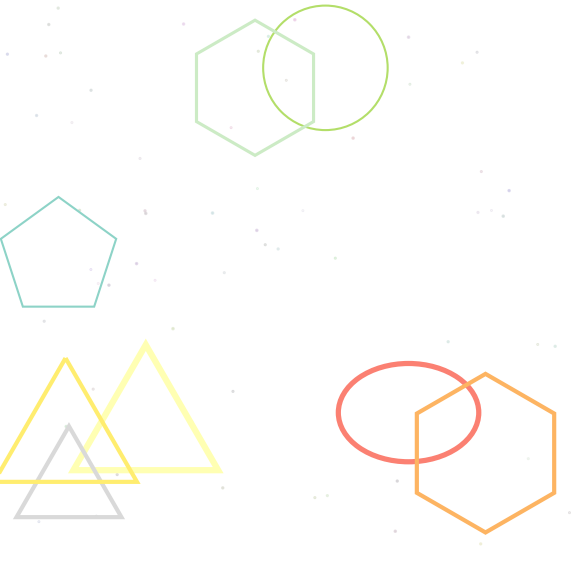[{"shape": "pentagon", "thickness": 1, "radius": 0.53, "center": [0.101, 0.553]}, {"shape": "triangle", "thickness": 3, "radius": 0.72, "center": [0.252, 0.257]}, {"shape": "oval", "thickness": 2.5, "radius": 0.61, "center": [0.707, 0.285]}, {"shape": "hexagon", "thickness": 2, "radius": 0.69, "center": [0.841, 0.214]}, {"shape": "circle", "thickness": 1, "radius": 0.54, "center": [0.563, 0.882]}, {"shape": "triangle", "thickness": 2, "radius": 0.52, "center": [0.119, 0.156]}, {"shape": "hexagon", "thickness": 1.5, "radius": 0.59, "center": [0.442, 0.847]}, {"shape": "triangle", "thickness": 2, "radius": 0.71, "center": [0.113, 0.236]}]